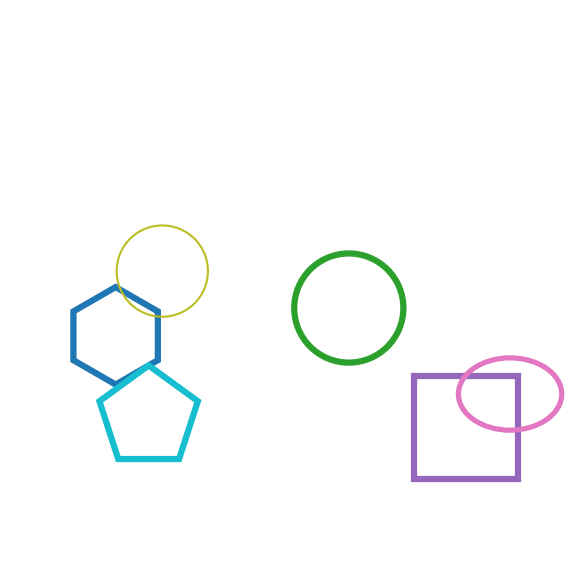[{"shape": "hexagon", "thickness": 3, "radius": 0.42, "center": [0.2, 0.418]}, {"shape": "circle", "thickness": 3, "radius": 0.47, "center": [0.604, 0.466]}, {"shape": "square", "thickness": 3, "radius": 0.45, "center": [0.807, 0.259]}, {"shape": "oval", "thickness": 2.5, "radius": 0.45, "center": [0.883, 0.317]}, {"shape": "circle", "thickness": 1, "radius": 0.4, "center": [0.281, 0.53]}, {"shape": "pentagon", "thickness": 3, "radius": 0.45, "center": [0.257, 0.277]}]